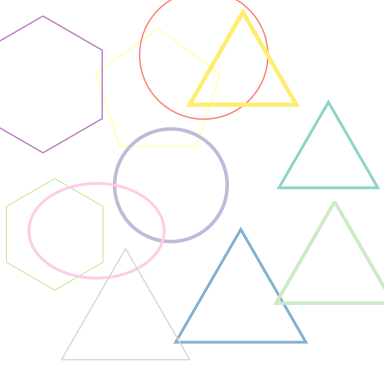[{"shape": "triangle", "thickness": 2, "radius": 0.74, "center": [0.853, 0.586]}, {"shape": "pentagon", "thickness": 1, "radius": 0.85, "center": [0.41, 0.756]}, {"shape": "circle", "thickness": 2.5, "radius": 0.73, "center": [0.444, 0.519]}, {"shape": "circle", "thickness": 1, "radius": 0.83, "center": [0.529, 0.857]}, {"shape": "triangle", "thickness": 2, "radius": 0.98, "center": [0.625, 0.209]}, {"shape": "hexagon", "thickness": 0.5, "radius": 0.72, "center": [0.142, 0.391]}, {"shape": "oval", "thickness": 2, "radius": 0.88, "center": [0.251, 0.401]}, {"shape": "triangle", "thickness": 1, "radius": 0.96, "center": [0.326, 0.162]}, {"shape": "hexagon", "thickness": 1, "radius": 0.89, "center": [0.112, 0.781]}, {"shape": "triangle", "thickness": 2.5, "radius": 0.88, "center": [0.869, 0.3]}, {"shape": "triangle", "thickness": 3, "radius": 0.8, "center": [0.631, 0.808]}]